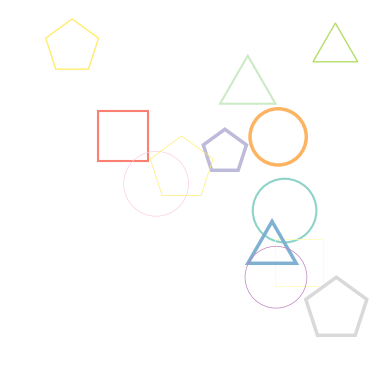[{"shape": "circle", "thickness": 1.5, "radius": 0.41, "center": [0.739, 0.453]}, {"shape": "square", "thickness": 0.5, "radius": 0.31, "center": [0.777, 0.317]}, {"shape": "pentagon", "thickness": 2.5, "radius": 0.29, "center": [0.584, 0.605]}, {"shape": "square", "thickness": 1.5, "radius": 0.32, "center": [0.319, 0.648]}, {"shape": "triangle", "thickness": 2.5, "radius": 0.36, "center": [0.707, 0.352]}, {"shape": "circle", "thickness": 2.5, "radius": 0.37, "center": [0.722, 0.644]}, {"shape": "triangle", "thickness": 1, "radius": 0.34, "center": [0.871, 0.873]}, {"shape": "circle", "thickness": 0.5, "radius": 0.42, "center": [0.406, 0.523]}, {"shape": "pentagon", "thickness": 2.5, "radius": 0.42, "center": [0.874, 0.197]}, {"shape": "circle", "thickness": 0.5, "radius": 0.4, "center": [0.717, 0.28]}, {"shape": "triangle", "thickness": 1.5, "radius": 0.42, "center": [0.644, 0.772]}, {"shape": "pentagon", "thickness": 1, "radius": 0.36, "center": [0.187, 0.879]}, {"shape": "pentagon", "thickness": 0.5, "radius": 0.43, "center": [0.472, 0.561]}]